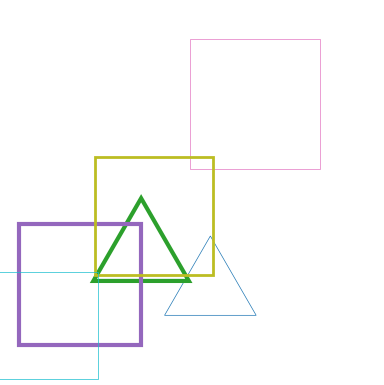[{"shape": "triangle", "thickness": 0.5, "radius": 0.69, "center": [0.546, 0.25]}, {"shape": "triangle", "thickness": 3, "radius": 0.72, "center": [0.367, 0.342]}, {"shape": "square", "thickness": 3, "radius": 0.79, "center": [0.208, 0.261]}, {"shape": "square", "thickness": 0.5, "radius": 0.84, "center": [0.664, 0.729]}, {"shape": "square", "thickness": 2, "radius": 0.77, "center": [0.4, 0.439]}, {"shape": "square", "thickness": 0.5, "radius": 0.69, "center": [0.116, 0.155]}]